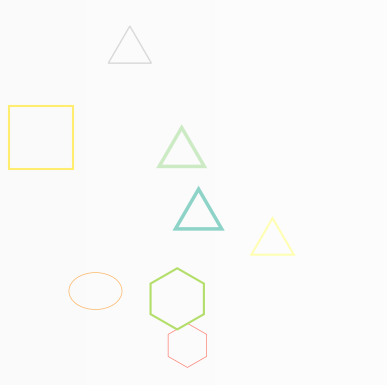[{"shape": "triangle", "thickness": 2.5, "radius": 0.34, "center": [0.512, 0.44]}, {"shape": "triangle", "thickness": 1.5, "radius": 0.32, "center": [0.703, 0.37]}, {"shape": "hexagon", "thickness": 0.5, "radius": 0.29, "center": [0.484, 0.103]}, {"shape": "oval", "thickness": 0.5, "radius": 0.34, "center": [0.246, 0.244]}, {"shape": "hexagon", "thickness": 1.5, "radius": 0.4, "center": [0.457, 0.224]}, {"shape": "triangle", "thickness": 1, "radius": 0.32, "center": [0.335, 0.868]}, {"shape": "triangle", "thickness": 2.5, "radius": 0.34, "center": [0.469, 0.601]}, {"shape": "square", "thickness": 1.5, "radius": 0.41, "center": [0.106, 0.642]}]